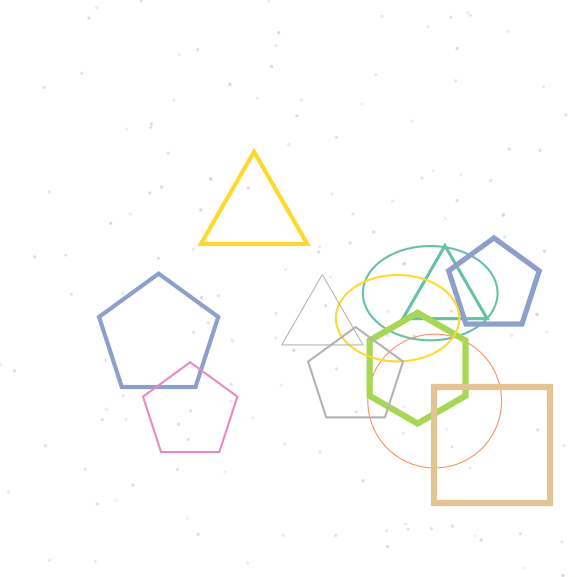[{"shape": "oval", "thickness": 1, "radius": 0.58, "center": [0.745, 0.491]}, {"shape": "triangle", "thickness": 1.5, "radius": 0.42, "center": [0.77, 0.489]}, {"shape": "circle", "thickness": 0.5, "radius": 0.58, "center": [0.753, 0.305]}, {"shape": "pentagon", "thickness": 2, "radius": 0.54, "center": [0.275, 0.417]}, {"shape": "pentagon", "thickness": 2.5, "radius": 0.41, "center": [0.855, 0.505]}, {"shape": "pentagon", "thickness": 1, "radius": 0.43, "center": [0.329, 0.286]}, {"shape": "hexagon", "thickness": 3, "radius": 0.48, "center": [0.723, 0.362]}, {"shape": "triangle", "thickness": 2, "radius": 0.53, "center": [0.44, 0.63]}, {"shape": "oval", "thickness": 1, "radius": 0.53, "center": [0.688, 0.448]}, {"shape": "square", "thickness": 3, "radius": 0.5, "center": [0.852, 0.229]}, {"shape": "triangle", "thickness": 0.5, "radius": 0.41, "center": [0.558, 0.442]}, {"shape": "pentagon", "thickness": 1, "radius": 0.43, "center": [0.616, 0.346]}]